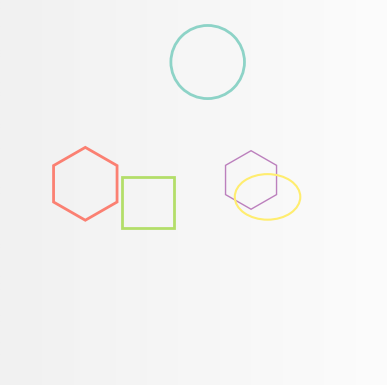[{"shape": "circle", "thickness": 2, "radius": 0.47, "center": [0.536, 0.839]}, {"shape": "hexagon", "thickness": 2, "radius": 0.47, "center": [0.22, 0.523]}, {"shape": "square", "thickness": 2, "radius": 0.34, "center": [0.383, 0.474]}, {"shape": "hexagon", "thickness": 1, "radius": 0.38, "center": [0.648, 0.533]}, {"shape": "oval", "thickness": 1.5, "radius": 0.42, "center": [0.69, 0.489]}]